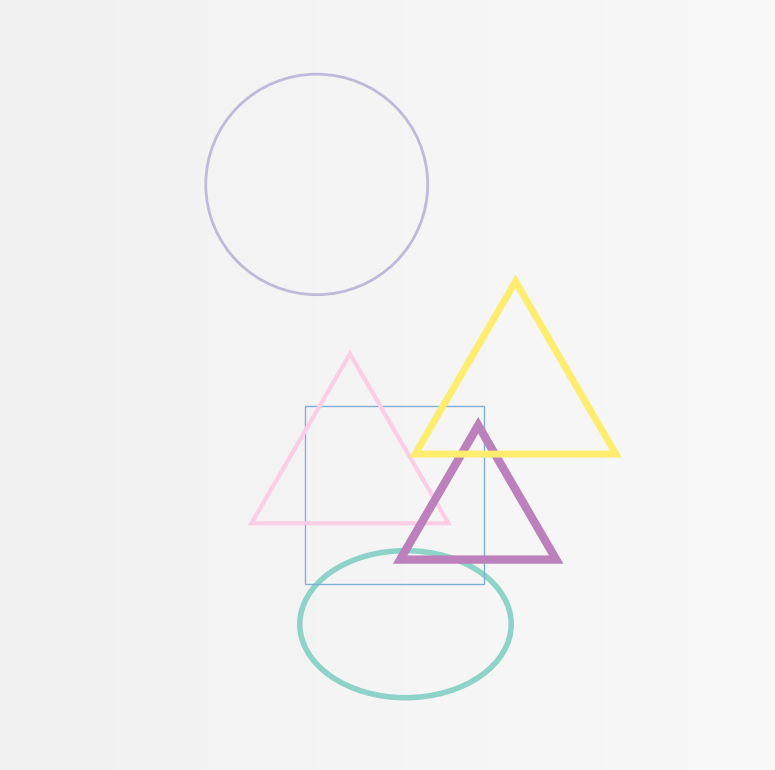[{"shape": "oval", "thickness": 2, "radius": 0.68, "center": [0.523, 0.189]}, {"shape": "circle", "thickness": 1, "radius": 0.72, "center": [0.409, 0.76]}, {"shape": "square", "thickness": 0.5, "radius": 0.58, "center": [0.509, 0.358]}, {"shape": "triangle", "thickness": 1.5, "radius": 0.73, "center": [0.452, 0.394]}, {"shape": "triangle", "thickness": 3, "radius": 0.58, "center": [0.617, 0.331]}, {"shape": "triangle", "thickness": 2.5, "radius": 0.75, "center": [0.665, 0.485]}]